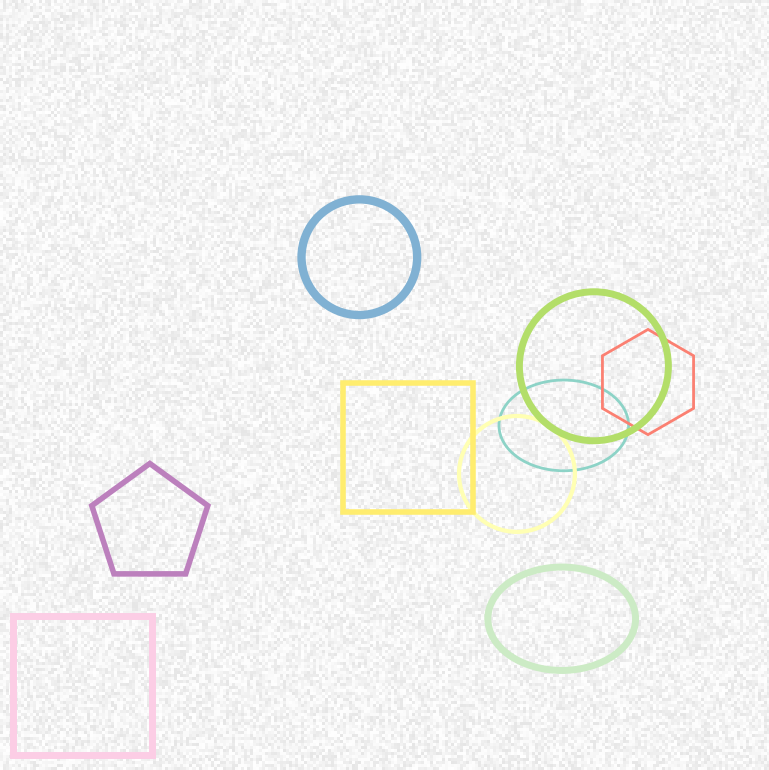[{"shape": "oval", "thickness": 1, "radius": 0.42, "center": [0.732, 0.448]}, {"shape": "circle", "thickness": 1.5, "radius": 0.38, "center": [0.671, 0.385]}, {"shape": "hexagon", "thickness": 1, "radius": 0.34, "center": [0.842, 0.504]}, {"shape": "circle", "thickness": 3, "radius": 0.38, "center": [0.467, 0.666]}, {"shape": "circle", "thickness": 2.5, "radius": 0.48, "center": [0.771, 0.524]}, {"shape": "square", "thickness": 2.5, "radius": 0.45, "center": [0.108, 0.109]}, {"shape": "pentagon", "thickness": 2, "radius": 0.4, "center": [0.195, 0.319]}, {"shape": "oval", "thickness": 2.5, "radius": 0.48, "center": [0.729, 0.196]}, {"shape": "square", "thickness": 2, "radius": 0.42, "center": [0.53, 0.419]}]